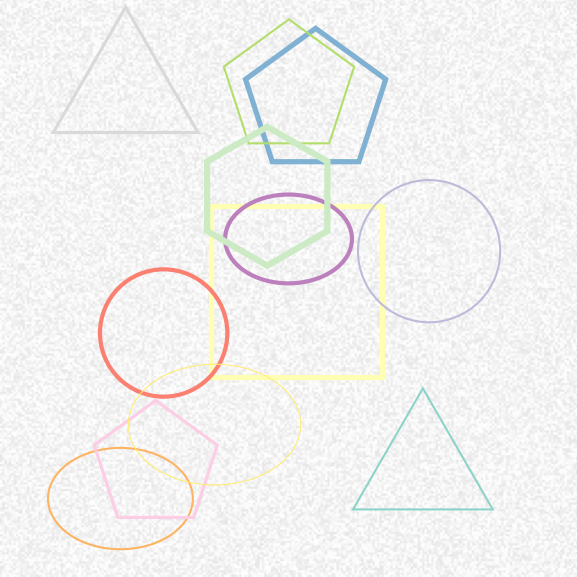[{"shape": "triangle", "thickness": 1, "radius": 0.7, "center": [0.732, 0.187]}, {"shape": "square", "thickness": 2.5, "radius": 0.74, "center": [0.513, 0.494]}, {"shape": "circle", "thickness": 1, "radius": 0.62, "center": [0.743, 0.564]}, {"shape": "circle", "thickness": 2, "radius": 0.55, "center": [0.283, 0.423]}, {"shape": "pentagon", "thickness": 2.5, "radius": 0.64, "center": [0.547, 0.822]}, {"shape": "oval", "thickness": 1, "radius": 0.63, "center": [0.209, 0.136]}, {"shape": "pentagon", "thickness": 1, "radius": 0.59, "center": [0.5, 0.847]}, {"shape": "pentagon", "thickness": 1.5, "radius": 0.56, "center": [0.27, 0.194]}, {"shape": "triangle", "thickness": 1.5, "radius": 0.72, "center": [0.218, 0.842]}, {"shape": "oval", "thickness": 2, "radius": 0.55, "center": [0.5, 0.585]}, {"shape": "hexagon", "thickness": 3, "radius": 0.6, "center": [0.463, 0.659]}, {"shape": "oval", "thickness": 0.5, "radius": 0.75, "center": [0.371, 0.264]}]